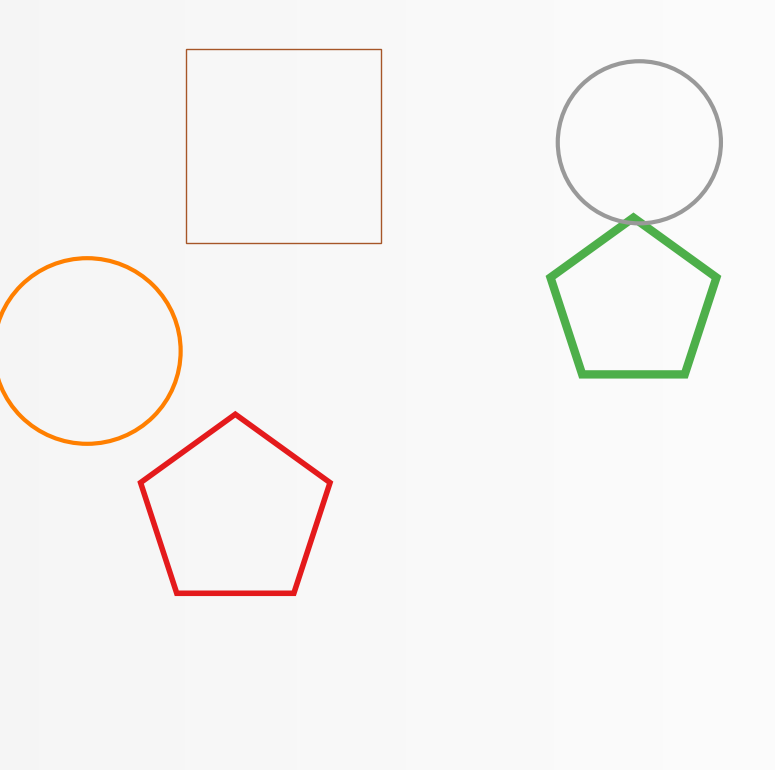[{"shape": "pentagon", "thickness": 2, "radius": 0.64, "center": [0.304, 0.333]}, {"shape": "pentagon", "thickness": 3, "radius": 0.56, "center": [0.817, 0.605]}, {"shape": "circle", "thickness": 1.5, "radius": 0.6, "center": [0.113, 0.544]}, {"shape": "square", "thickness": 0.5, "radius": 0.63, "center": [0.365, 0.81]}, {"shape": "circle", "thickness": 1.5, "radius": 0.53, "center": [0.825, 0.815]}]